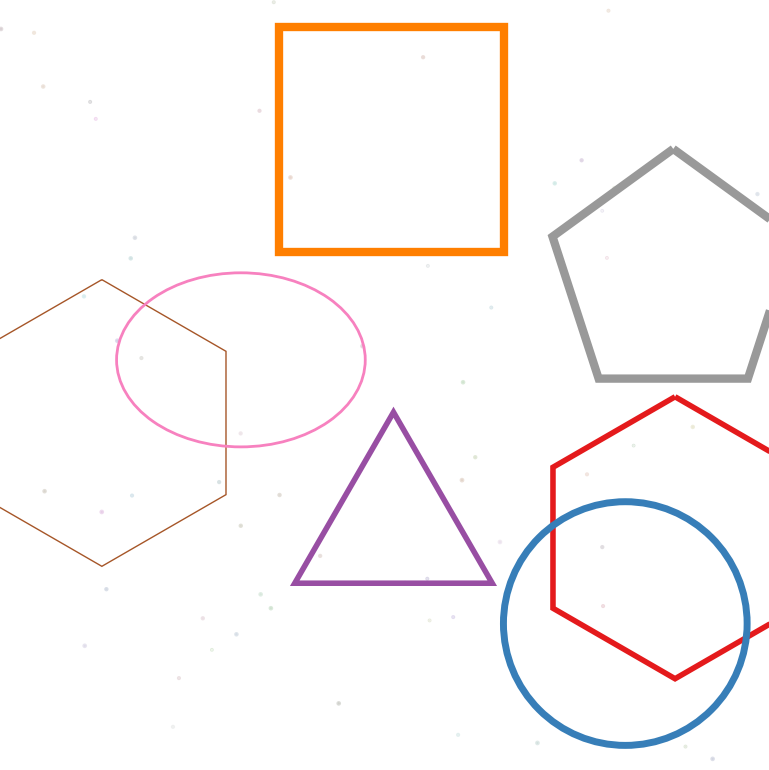[{"shape": "hexagon", "thickness": 2, "radius": 0.92, "center": [0.877, 0.302]}, {"shape": "circle", "thickness": 2.5, "radius": 0.79, "center": [0.812, 0.19]}, {"shape": "triangle", "thickness": 2, "radius": 0.74, "center": [0.511, 0.317]}, {"shape": "square", "thickness": 3, "radius": 0.73, "center": [0.508, 0.819]}, {"shape": "hexagon", "thickness": 0.5, "radius": 0.93, "center": [0.132, 0.451]}, {"shape": "oval", "thickness": 1, "radius": 0.81, "center": [0.313, 0.533]}, {"shape": "pentagon", "thickness": 3, "radius": 0.82, "center": [0.874, 0.642]}]